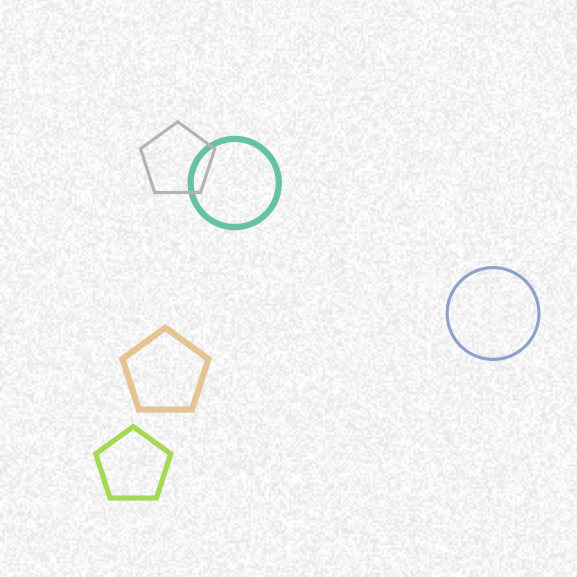[{"shape": "circle", "thickness": 3, "radius": 0.38, "center": [0.406, 0.682]}, {"shape": "circle", "thickness": 1.5, "radius": 0.4, "center": [0.854, 0.456]}, {"shape": "pentagon", "thickness": 2.5, "radius": 0.34, "center": [0.231, 0.192]}, {"shape": "pentagon", "thickness": 3, "radius": 0.39, "center": [0.286, 0.353]}, {"shape": "pentagon", "thickness": 1.5, "radius": 0.34, "center": [0.308, 0.721]}]